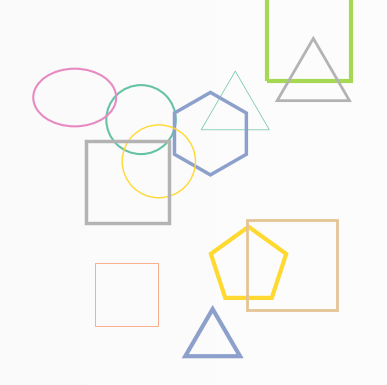[{"shape": "circle", "thickness": 1.5, "radius": 0.45, "center": [0.364, 0.689]}, {"shape": "triangle", "thickness": 0.5, "radius": 0.51, "center": [0.607, 0.714]}, {"shape": "square", "thickness": 0.5, "radius": 0.41, "center": [0.326, 0.234]}, {"shape": "hexagon", "thickness": 2.5, "radius": 0.54, "center": [0.543, 0.653]}, {"shape": "triangle", "thickness": 3, "radius": 0.41, "center": [0.549, 0.116]}, {"shape": "oval", "thickness": 1.5, "radius": 0.53, "center": [0.193, 0.747]}, {"shape": "square", "thickness": 3, "radius": 0.54, "center": [0.797, 0.898]}, {"shape": "pentagon", "thickness": 3, "radius": 0.51, "center": [0.641, 0.309]}, {"shape": "circle", "thickness": 1, "radius": 0.47, "center": [0.41, 0.581]}, {"shape": "square", "thickness": 2, "radius": 0.58, "center": [0.753, 0.312]}, {"shape": "triangle", "thickness": 2, "radius": 0.54, "center": [0.809, 0.792]}, {"shape": "square", "thickness": 2.5, "radius": 0.54, "center": [0.328, 0.528]}]